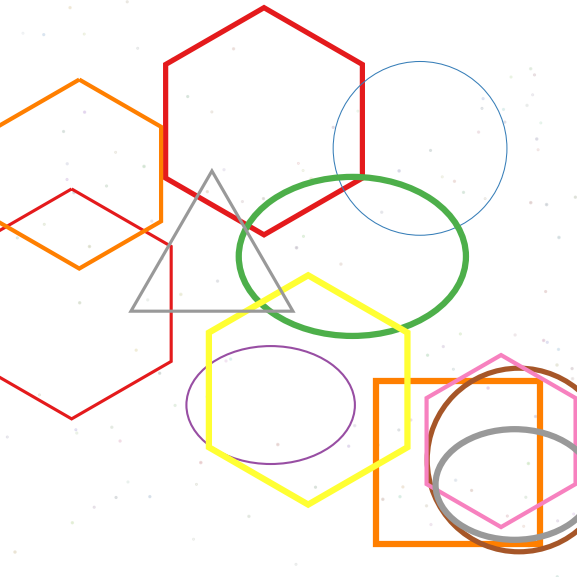[{"shape": "hexagon", "thickness": 2.5, "radius": 0.98, "center": [0.457, 0.789]}, {"shape": "hexagon", "thickness": 1.5, "radius": 1.0, "center": [0.124, 0.473]}, {"shape": "circle", "thickness": 0.5, "radius": 0.75, "center": [0.727, 0.742]}, {"shape": "oval", "thickness": 3, "radius": 0.98, "center": [0.61, 0.555]}, {"shape": "oval", "thickness": 1, "radius": 0.73, "center": [0.469, 0.298]}, {"shape": "square", "thickness": 3, "radius": 0.71, "center": [0.794, 0.198]}, {"shape": "hexagon", "thickness": 2, "radius": 0.82, "center": [0.137, 0.698]}, {"shape": "hexagon", "thickness": 3, "radius": 0.99, "center": [0.534, 0.324]}, {"shape": "circle", "thickness": 2.5, "radius": 0.79, "center": [0.899, 0.203]}, {"shape": "hexagon", "thickness": 2, "radius": 0.74, "center": [0.868, 0.235]}, {"shape": "triangle", "thickness": 1.5, "radius": 0.81, "center": [0.367, 0.541]}, {"shape": "oval", "thickness": 3, "radius": 0.68, "center": [0.891, 0.16]}]